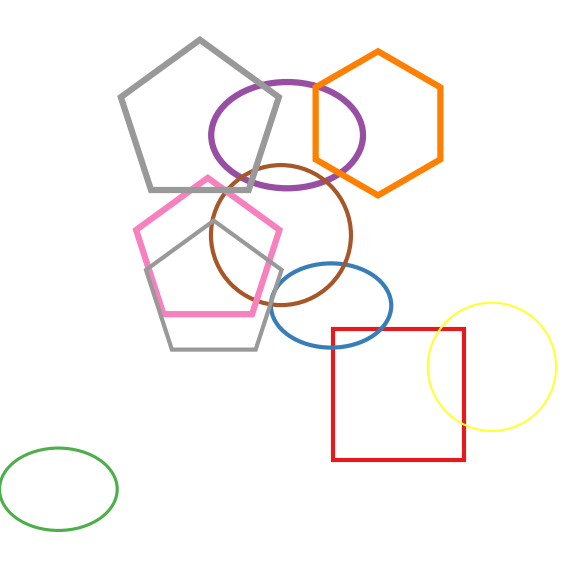[{"shape": "square", "thickness": 2, "radius": 0.57, "center": [0.69, 0.316]}, {"shape": "oval", "thickness": 2, "radius": 0.52, "center": [0.573, 0.47]}, {"shape": "oval", "thickness": 1.5, "radius": 0.51, "center": [0.101, 0.152]}, {"shape": "oval", "thickness": 3, "radius": 0.66, "center": [0.497, 0.765]}, {"shape": "hexagon", "thickness": 3, "radius": 0.62, "center": [0.655, 0.786]}, {"shape": "circle", "thickness": 1, "radius": 0.56, "center": [0.852, 0.364]}, {"shape": "circle", "thickness": 2, "radius": 0.61, "center": [0.486, 0.592]}, {"shape": "pentagon", "thickness": 3, "radius": 0.65, "center": [0.36, 0.561]}, {"shape": "pentagon", "thickness": 2, "radius": 0.62, "center": [0.37, 0.494]}, {"shape": "pentagon", "thickness": 3, "radius": 0.72, "center": [0.346, 0.786]}]